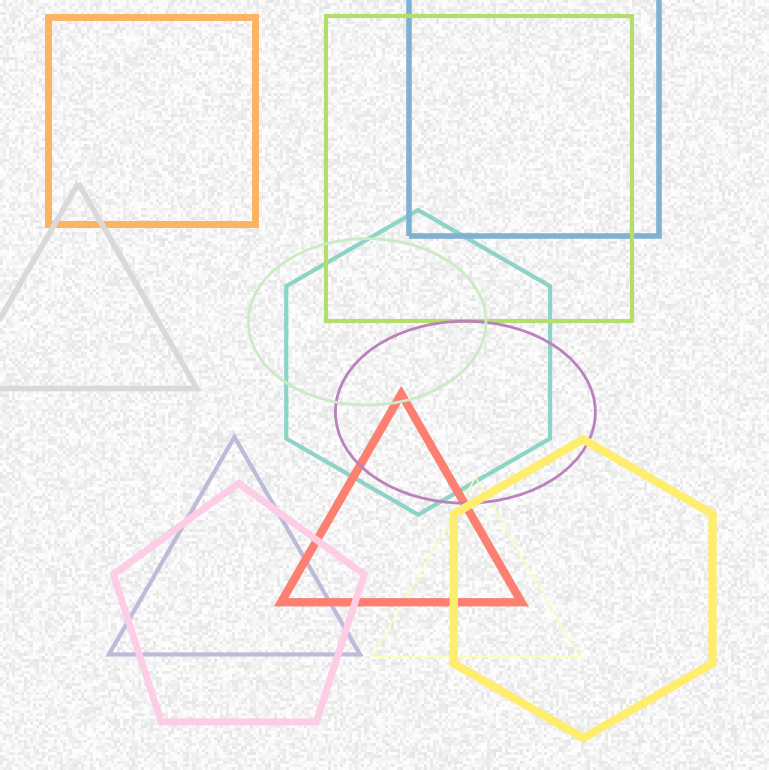[{"shape": "hexagon", "thickness": 1.5, "radius": 0.99, "center": [0.543, 0.529]}, {"shape": "triangle", "thickness": 0.5, "radius": 0.78, "center": [0.618, 0.225]}, {"shape": "triangle", "thickness": 1.5, "radius": 0.94, "center": [0.304, 0.244]}, {"shape": "triangle", "thickness": 3, "radius": 0.9, "center": [0.521, 0.308]}, {"shape": "square", "thickness": 2, "radius": 0.81, "center": [0.693, 0.856]}, {"shape": "square", "thickness": 2.5, "radius": 0.67, "center": [0.197, 0.844]}, {"shape": "square", "thickness": 1.5, "radius": 0.99, "center": [0.622, 0.781]}, {"shape": "pentagon", "thickness": 2.5, "radius": 0.86, "center": [0.31, 0.201]}, {"shape": "triangle", "thickness": 2, "radius": 0.89, "center": [0.102, 0.584]}, {"shape": "oval", "thickness": 1, "radius": 0.84, "center": [0.604, 0.465]}, {"shape": "oval", "thickness": 1, "radius": 0.77, "center": [0.477, 0.582]}, {"shape": "hexagon", "thickness": 3, "radius": 0.97, "center": [0.757, 0.235]}]